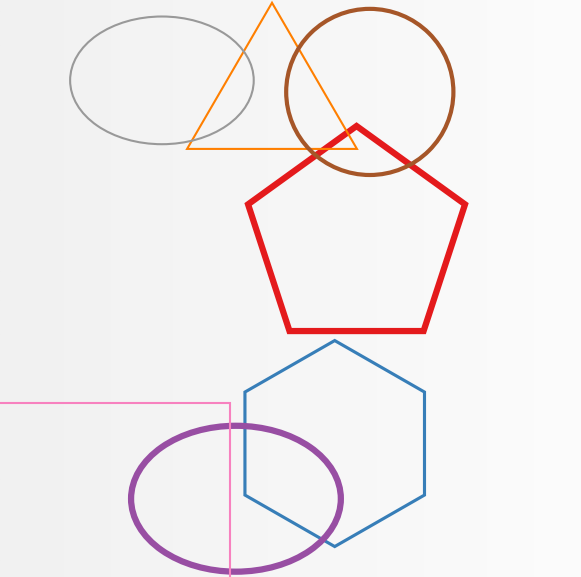[{"shape": "pentagon", "thickness": 3, "radius": 0.98, "center": [0.613, 0.585]}, {"shape": "hexagon", "thickness": 1.5, "radius": 0.89, "center": [0.576, 0.231]}, {"shape": "oval", "thickness": 3, "radius": 0.9, "center": [0.406, 0.136]}, {"shape": "triangle", "thickness": 1, "radius": 0.84, "center": [0.468, 0.826]}, {"shape": "circle", "thickness": 2, "radius": 0.72, "center": [0.636, 0.84]}, {"shape": "square", "thickness": 1, "radius": 1.0, "center": [0.197, 0.101]}, {"shape": "oval", "thickness": 1, "radius": 0.79, "center": [0.279, 0.86]}]